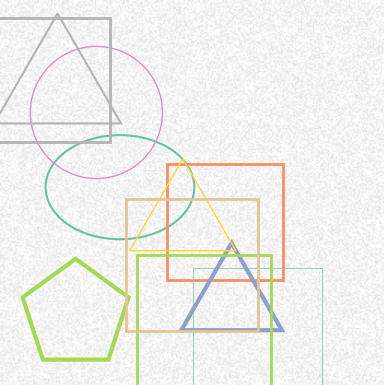[{"shape": "square", "thickness": 0.5, "radius": 0.83, "center": [0.669, 0.136]}, {"shape": "oval", "thickness": 1.5, "radius": 0.97, "center": [0.312, 0.514]}, {"shape": "square", "thickness": 2, "radius": 0.75, "center": [0.584, 0.423]}, {"shape": "triangle", "thickness": 3, "radius": 0.75, "center": [0.601, 0.218]}, {"shape": "circle", "thickness": 1, "radius": 0.86, "center": [0.25, 0.708]}, {"shape": "square", "thickness": 2, "radius": 0.87, "center": [0.53, 0.164]}, {"shape": "pentagon", "thickness": 3, "radius": 0.72, "center": [0.196, 0.183]}, {"shape": "triangle", "thickness": 1, "radius": 0.8, "center": [0.475, 0.428]}, {"shape": "square", "thickness": 2, "radius": 0.86, "center": [0.499, 0.311]}, {"shape": "square", "thickness": 2, "radius": 0.81, "center": [0.125, 0.791]}, {"shape": "triangle", "thickness": 1.5, "radius": 0.95, "center": [0.15, 0.775]}]